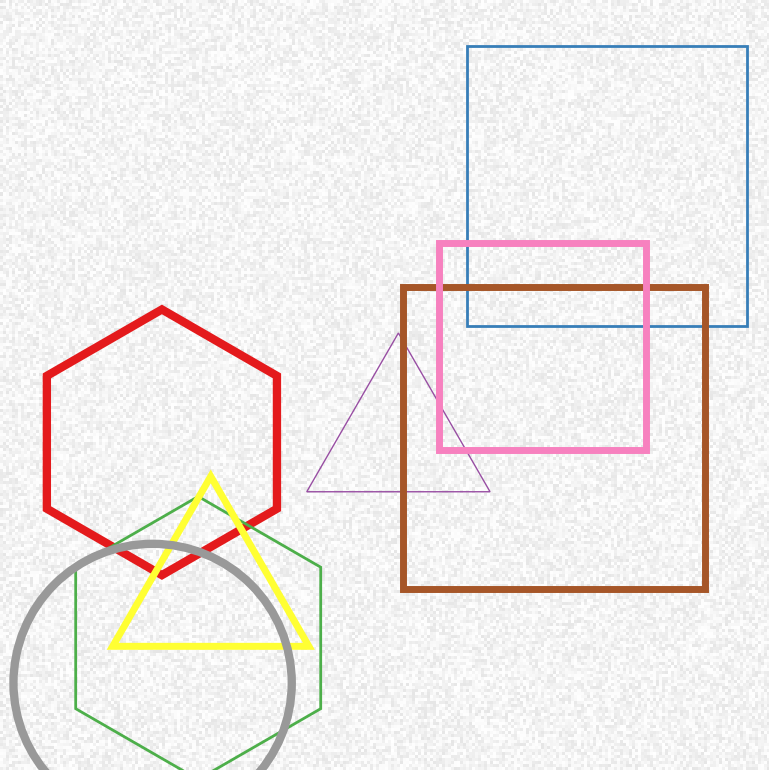[{"shape": "hexagon", "thickness": 3, "radius": 0.86, "center": [0.21, 0.426]}, {"shape": "square", "thickness": 1, "radius": 0.91, "center": [0.788, 0.758]}, {"shape": "hexagon", "thickness": 1, "radius": 0.92, "center": [0.257, 0.171]}, {"shape": "triangle", "thickness": 0.5, "radius": 0.69, "center": [0.517, 0.43]}, {"shape": "triangle", "thickness": 2.5, "radius": 0.74, "center": [0.274, 0.234]}, {"shape": "square", "thickness": 2.5, "radius": 0.98, "center": [0.719, 0.431]}, {"shape": "square", "thickness": 2.5, "radius": 0.67, "center": [0.705, 0.55]}, {"shape": "circle", "thickness": 3, "radius": 0.9, "center": [0.198, 0.113]}]